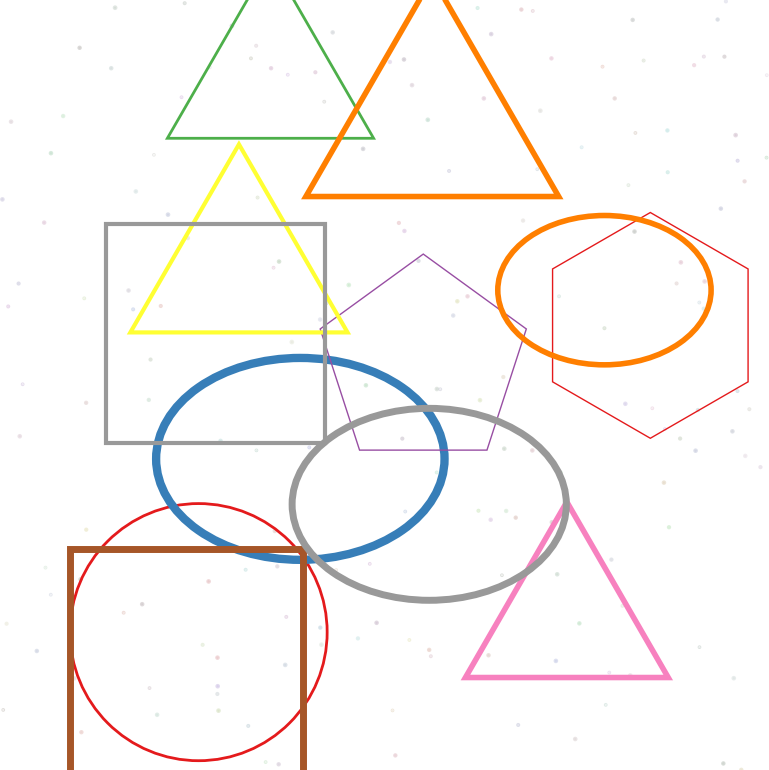[{"shape": "hexagon", "thickness": 0.5, "radius": 0.73, "center": [0.845, 0.577]}, {"shape": "circle", "thickness": 1, "radius": 0.83, "center": [0.258, 0.179]}, {"shape": "oval", "thickness": 3, "radius": 0.94, "center": [0.39, 0.404]}, {"shape": "triangle", "thickness": 1, "radius": 0.77, "center": [0.351, 0.898]}, {"shape": "pentagon", "thickness": 0.5, "radius": 0.7, "center": [0.55, 0.529]}, {"shape": "triangle", "thickness": 2, "radius": 0.95, "center": [0.561, 0.84]}, {"shape": "oval", "thickness": 2, "radius": 0.69, "center": [0.785, 0.623]}, {"shape": "triangle", "thickness": 1.5, "radius": 0.81, "center": [0.31, 0.65]}, {"shape": "square", "thickness": 2.5, "radius": 0.75, "center": [0.242, 0.136]}, {"shape": "triangle", "thickness": 2, "radius": 0.76, "center": [0.736, 0.196]}, {"shape": "square", "thickness": 1.5, "radius": 0.71, "center": [0.28, 0.567]}, {"shape": "oval", "thickness": 2.5, "radius": 0.89, "center": [0.557, 0.345]}]